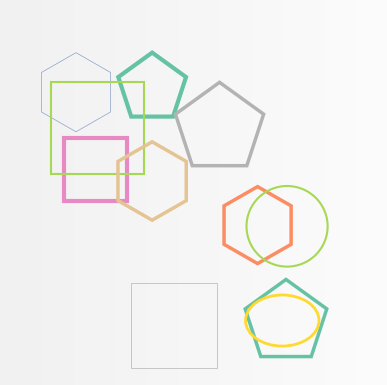[{"shape": "pentagon", "thickness": 3, "radius": 0.46, "center": [0.393, 0.771]}, {"shape": "pentagon", "thickness": 2.5, "radius": 0.55, "center": [0.738, 0.163]}, {"shape": "hexagon", "thickness": 2.5, "radius": 0.5, "center": [0.665, 0.415]}, {"shape": "hexagon", "thickness": 0.5, "radius": 0.51, "center": [0.196, 0.76]}, {"shape": "square", "thickness": 3, "radius": 0.41, "center": [0.246, 0.561]}, {"shape": "circle", "thickness": 1.5, "radius": 0.52, "center": [0.741, 0.412]}, {"shape": "square", "thickness": 1.5, "radius": 0.6, "center": [0.253, 0.667]}, {"shape": "oval", "thickness": 2, "radius": 0.47, "center": [0.728, 0.167]}, {"shape": "hexagon", "thickness": 2.5, "radius": 0.51, "center": [0.393, 0.53]}, {"shape": "square", "thickness": 0.5, "radius": 0.56, "center": [0.448, 0.154]}, {"shape": "pentagon", "thickness": 2.5, "radius": 0.6, "center": [0.567, 0.666]}]